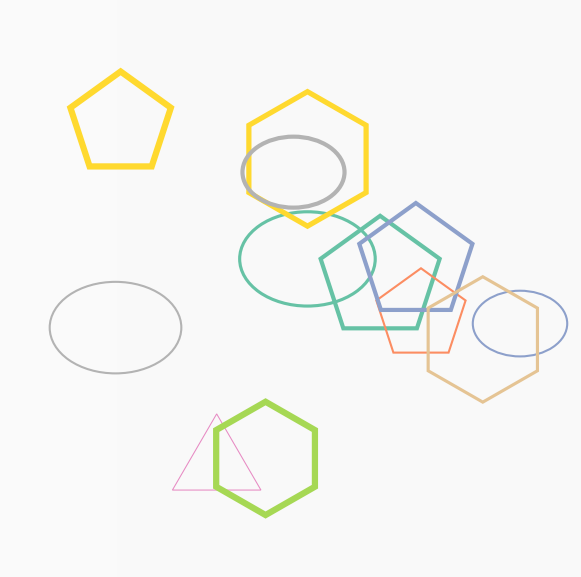[{"shape": "pentagon", "thickness": 2, "radius": 0.54, "center": [0.654, 0.518]}, {"shape": "oval", "thickness": 1.5, "radius": 0.58, "center": [0.529, 0.551]}, {"shape": "pentagon", "thickness": 1, "radius": 0.4, "center": [0.724, 0.454]}, {"shape": "oval", "thickness": 1, "radius": 0.41, "center": [0.895, 0.439]}, {"shape": "pentagon", "thickness": 2, "radius": 0.51, "center": [0.715, 0.545]}, {"shape": "triangle", "thickness": 0.5, "radius": 0.44, "center": [0.373, 0.195]}, {"shape": "hexagon", "thickness": 3, "radius": 0.49, "center": [0.457, 0.205]}, {"shape": "hexagon", "thickness": 2.5, "radius": 0.58, "center": [0.529, 0.724]}, {"shape": "pentagon", "thickness": 3, "radius": 0.45, "center": [0.208, 0.784]}, {"shape": "hexagon", "thickness": 1.5, "radius": 0.54, "center": [0.831, 0.411]}, {"shape": "oval", "thickness": 1, "radius": 0.57, "center": [0.199, 0.432]}, {"shape": "oval", "thickness": 2, "radius": 0.44, "center": [0.505, 0.701]}]